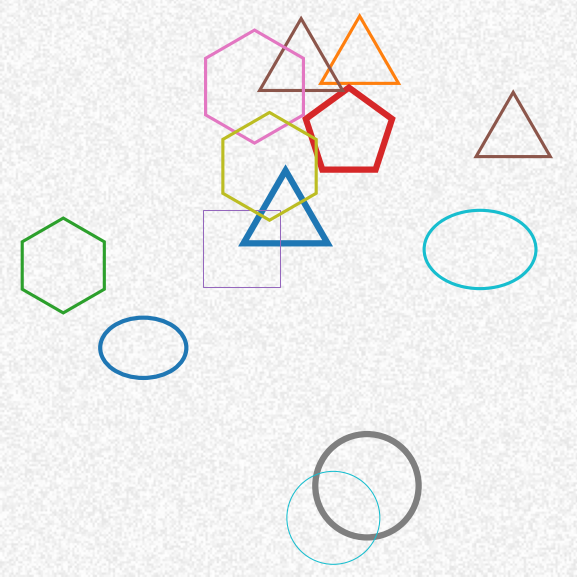[{"shape": "triangle", "thickness": 3, "radius": 0.42, "center": [0.494, 0.62]}, {"shape": "oval", "thickness": 2, "radius": 0.37, "center": [0.248, 0.397]}, {"shape": "triangle", "thickness": 1.5, "radius": 0.39, "center": [0.623, 0.894]}, {"shape": "hexagon", "thickness": 1.5, "radius": 0.41, "center": [0.11, 0.539]}, {"shape": "pentagon", "thickness": 3, "radius": 0.39, "center": [0.604, 0.769]}, {"shape": "square", "thickness": 0.5, "radius": 0.34, "center": [0.419, 0.568]}, {"shape": "triangle", "thickness": 1.5, "radius": 0.41, "center": [0.521, 0.884]}, {"shape": "triangle", "thickness": 1.5, "radius": 0.37, "center": [0.889, 0.765]}, {"shape": "hexagon", "thickness": 1.5, "radius": 0.49, "center": [0.441, 0.849]}, {"shape": "circle", "thickness": 3, "radius": 0.45, "center": [0.635, 0.158]}, {"shape": "hexagon", "thickness": 1.5, "radius": 0.47, "center": [0.467, 0.711]}, {"shape": "circle", "thickness": 0.5, "radius": 0.4, "center": [0.577, 0.102]}, {"shape": "oval", "thickness": 1.5, "radius": 0.48, "center": [0.831, 0.567]}]